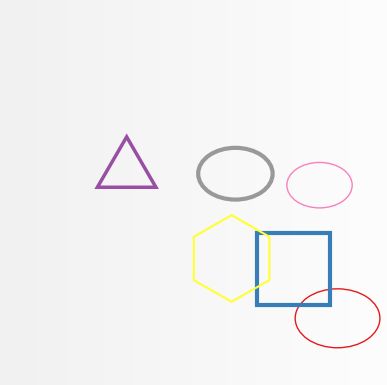[{"shape": "oval", "thickness": 1, "radius": 0.55, "center": [0.871, 0.173]}, {"shape": "square", "thickness": 3, "radius": 0.47, "center": [0.757, 0.301]}, {"shape": "triangle", "thickness": 2.5, "radius": 0.44, "center": [0.327, 0.557]}, {"shape": "hexagon", "thickness": 1.5, "radius": 0.56, "center": [0.598, 0.329]}, {"shape": "oval", "thickness": 1, "radius": 0.42, "center": [0.825, 0.519]}, {"shape": "oval", "thickness": 3, "radius": 0.48, "center": [0.608, 0.549]}]